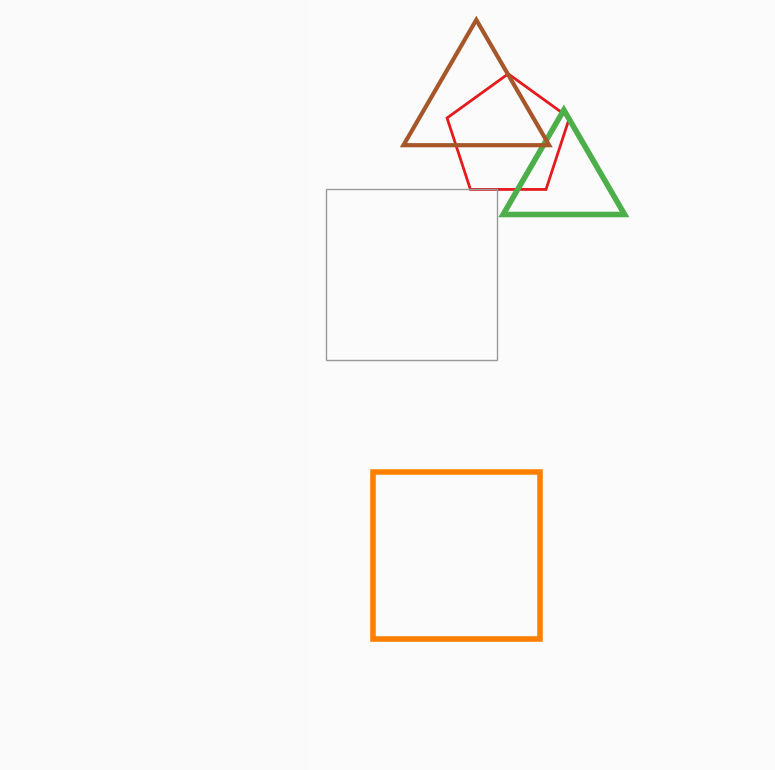[{"shape": "pentagon", "thickness": 1, "radius": 0.41, "center": [0.656, 0.821]}, {"shape": "triangle", "thickness": 2, "radius": 0.45, "center": [0.728, 0.767]}, {"shape": "square", "thickness": 2, "radius": 0.54, "center": [0.589, 0.279]}, {"shape": "triangle", "thickness": 1.5, "radius": 0.54, "center": [0.615, 0.866]}, {"shape": "square", "thickness": 0.5, "radius": 0.55, "center": [0.531, 0.643]}]